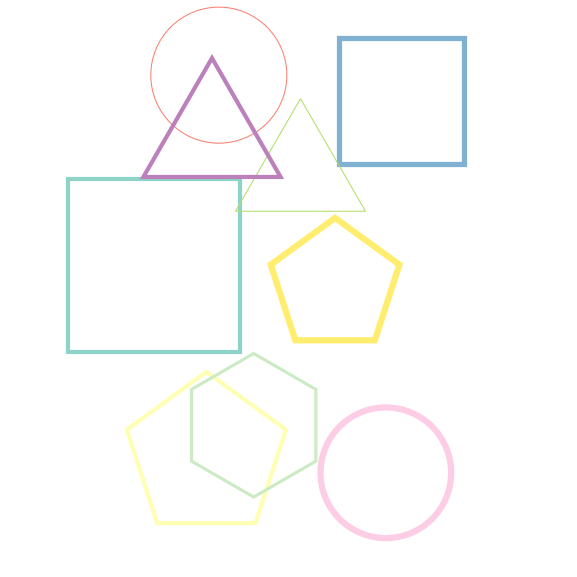[{"shape": "square", "thickness": 2, "radius": 0.75, "center": [0.267, 0.539]}, {"shape": "pentagon", "thickness": 2, "radius": 0.72, "center": [0.357, 0.21]}, {"shape": "circle", "thickness": 0.5, "radius": 0.59, "center": [0.379, 0.869]}, {"shape": "square", "thickness": 2.5, "radius": 0.54, "center": [0.695, 0.825]}, {"shape": "triangle", "thickness": 0.5, "radius": 0.65, "center": [0.52, 0.698]}, {"shape": "circle", "thickness": 3, "radius": 0.57, "center": [0.668, 0.18]}, {"shape": "triangle", "thickness": 2, "radius": 0.69, "center": [0.367, 0.761]}, {"shape": "hexagon", "thickness": 1.5, "radius": 0.62, "center": [0.439, 0.263]}, {"shape": "pentagon", "thickness": 3, "radius": 0.59, "center": [0.58, 0.505]}]